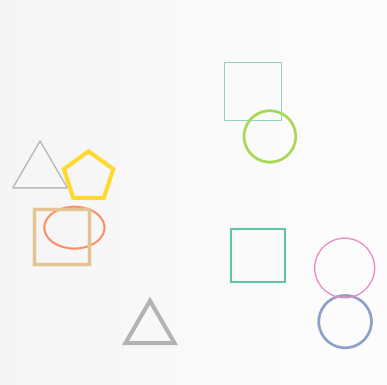[{"shape": "square", "thickness": 0.5, "radius": 0.37, "center": [0.652, 0.763]}, {"shape": "square", "thickness": 1.5, "radius": 0.35, "center": [0.667, 0.337]}, {"shape": "oval", "thickness": 1.5, "radius": 0.39, "center": [0.192, 0.409]}, {"shape": "circle", "thickness": 2, "radius": 0.34, "center": [0.891, 0.165]}, {"shape": "circle", "thickness": 1, "radius": 0.39, "center": [0.889, 0.304]}, {"shape": "circle", "thickness": 2, "radius": 0.33, "center": [0.696, 0.646]}, {"shape": "pentagon", "thickness": 3, "radius": 0.34, "center": [0.229, 0.54]}, {"shape": "square", "thickness": 2.5, "radius": 0.36, "center": [0.158, 0.385]}, {"shape": "triangle", "thickness": 1, "radius": 0.41, "center": [0.103, 0.553]}, {"shape": "triangle", "thickness": 3, "radius": 0.37, "center": [0.387, 0.146]}]